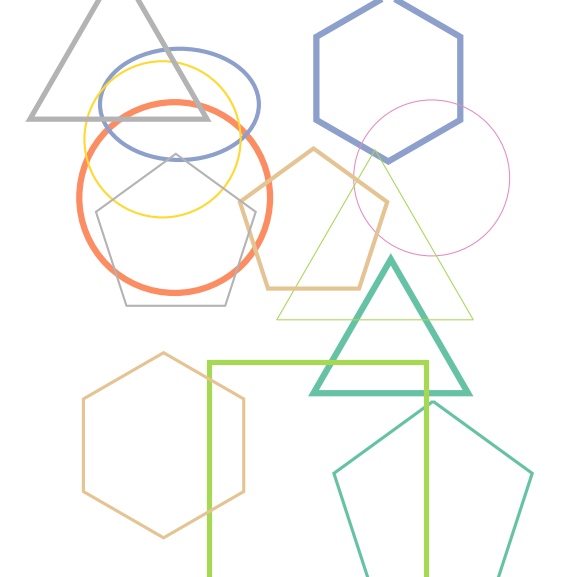[{"shape": "triangle", "thickness": 3, "radius": 0.77, "center": [0.677, 0.396]}, {"shape": "pentagon", "thickness": 1.5, "radius": 0.9, "center": [0.75, 0.124]}, {"shape": "circle", "thickness": 3, "radius": 0.83, "center": [0.302, 0.657]}, {"shape": "oval", "thickness": 2, "radius": 0.69, "center": [0.311, 0.818]}, {"shape": "hexagon", "thickness": 3, "radius": 0.72, "center": [0.672, 0.863]}, {"shape": "circle", "thickness": 0.5, "radius": 0.68, "center": [0.747, 0.691]}, {"shape": "square", "thickness": 2.5, "radius": 0.94, "center": [0.55, 0.184]}, {"shape": "triangle", "thickness": 0.5, "radius": 0.98, "center": [0.649, 0.544]}, {"shape": "circle", "thickness": 1, "radius": 0.68, "center": [0.281, 0.758]}, {"shape": "pentagon", "thickness": 2, "radius": 0.67, "center": [0.543, 0.608]}, {"shape": "hexagon", "thickness": 1.5, "radius": 0.8, "center": [0.283, 0.228]}, {"shape": "triangle", "thickness": 2.5, "radius": 0.89, "center": [0.205, 0.881]}, {"shape": "pentagon", "thickness": 1, "radius": 0.73, "center": [0.304, 0.587]}]